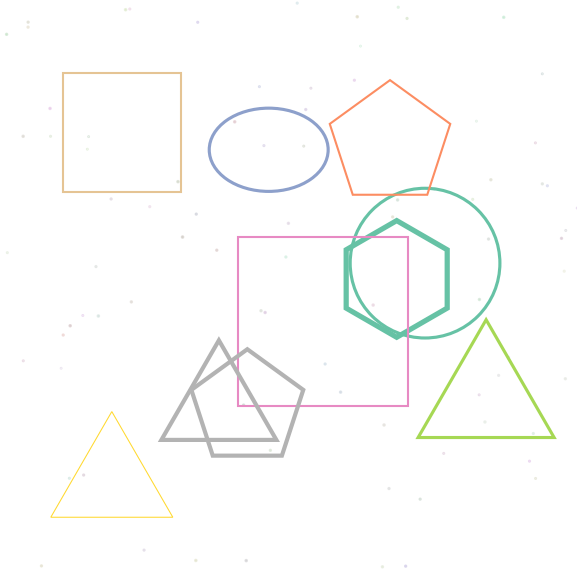[{"shape": "circle", "thickness": 1.5, "radius": 0.65, "center": [0.736, 0.543]}, {"shape": "hexagon", "thickness": 2.5, "radius": 0.51, "center": [0.687, 0.516]}, {"shape": "pentagon", "thickness": 1, "radius": 0.55, "center": [0.675, 0.751]}, {"shape": "oval", "thickness": 1.5, "radius": 0.51, "center": [0.465, 0.74]}, {"shape": "square", "thickness": 1, "radius": 0.73, "center": [0.559, 0.443]}, {"shape": "triangle", "thickness": 1.5, "radius": 0.68, "center": [0.842, 0.31]}, {"shape": "triangle", "thickness": 0.5, "radius": 0.61, "center": [0.194, 0.164]}, {"shape": "square", "thickness": 1, "radius": 0.51, "center": [0.211, 0.77]}, {"shape": "triangle", "thickness": 2, "radius": 0.57, "center": [0.379, 0.295]}, {"shape": "pentagon", "thickness": 2, "radius": 0.51, "center": [0.428, 0.293]}]